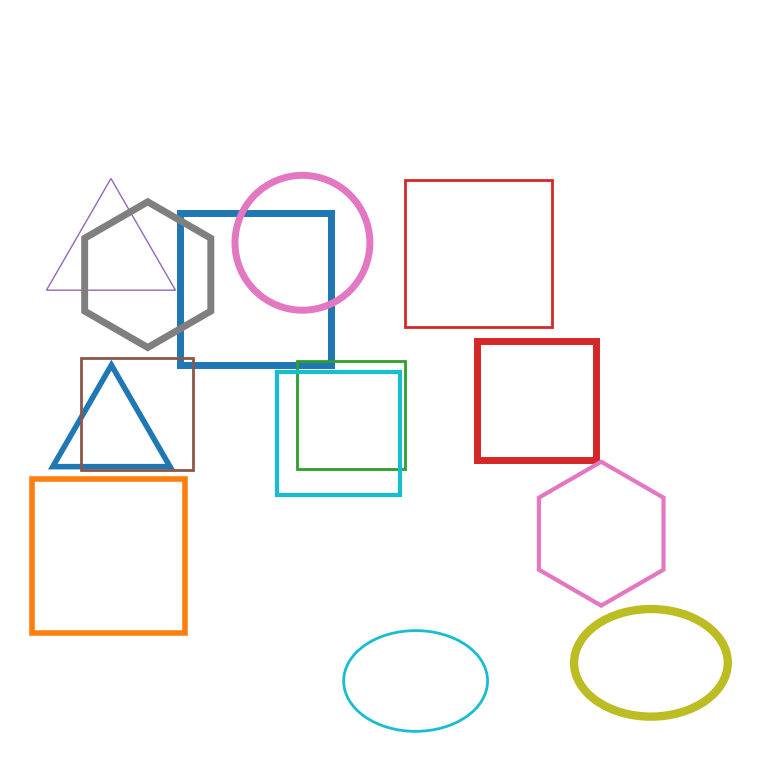[{"shape": "square", "thickness": 2.5, "radius": 0.49, "center": [0.332, 0.625]}, {"shape": "triangle", "thickness": 2, "radius": 0.44, "center": [0.145, 0.438]}, {"shape": "square", "thickness": 2, "radius": 0.5, "center": [0.141, 0.278]}, {"shape": "square", "thickness": 1, "radius": 0.35, "center": [0.456, 0.461]}, {"shape": "square", "thickness": 1, "radius": 0.48, "center": [0.621, 0.67]}, {"shape": "square", "thickness": 2.5, "radius": 0.39, "center": [0.697, 0.48]}, {"shape": "triangle", "thickness": 0.5, "radius": 0.48, "center": [0.144, 0.671]}, {"shape": "square", "thickness": 1, "radius": 0.36, "center": [0.178, 0.463]}, {"shape": "circle", "thickness": 2.5, "radius": 0.44, "center": [0.393, 0.685]}, {"shape": "hexagon", "thickness": 1.5, "radius": 0.47, "center": [0.781, 0.307]}, {"shape": "hexagon", "thickness": 2.5, "radius": 0.47, "center": [0.192, 0.643]}, {"shape": "oval", "thickness": 3, "radius": 0.5, "center": [0.845, 0.139]}, {"shape": "square", "thickness": 1.5, "radius": 0.4, "center": [0.44, 0.437]}, {"shape": "oval", "thickness": 1, "radius": 0.47, "center": [0.54, 0.116]}]